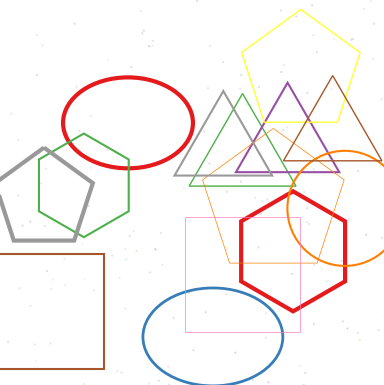[{"shape": "oval", "thickness": 3, "radius": 0.84, "center": [0.332, 0.681]}, {"shape": "hexagon", "thickness": 3, "radius": 0.78, "center": [0.761, 0.347]}, {"shape": "oval", "thickness": 2, "radius": 0.91, "center": [0.553, 0.125]}, {"shape": "hexagon", "thickness": 1.5, "radius": 0.67, "center": [0.218, 0.519]}, {"shape": "triangle", "thickness": 1, "radius": 0.8, "center": [0.63, 0.597]}, {"shape": "triangle", "thickness": 1.5, "radius": 0.77, "center": [0.747, 0.63]}, {"shape": "pentagon", "thickness": 0.5, "radius": 0.97, "center": [0.71, 0.473]}, {"shape": "circle", "thickness": 1.5, "radius": 0.75, "center": [0.896, 0.459]}, {"shape": "pentagon", "thickness": 1, "radius": 0.81, "center": [0.781, 0.814]}, {"shape": "triangle", "thickness": 1, "radius": 0.74, "center": [0.864, 0.656]}, {"shape": "square", "thickness": 1.5, "radius": 0.74, "center": [0.121, 0.191]}, {"shape": "square", "thickness": 0.5, "radius": 0.75, "center": [0.629, 0.287]}, {"shape": "triangle", "thickness": 1.5, "radius": 0.73, "center": [0.58, 0.617]}, {"shape": "pentagon", "thickness": 3, "radius": 0.67, "center": [0.114, 0.483]}]